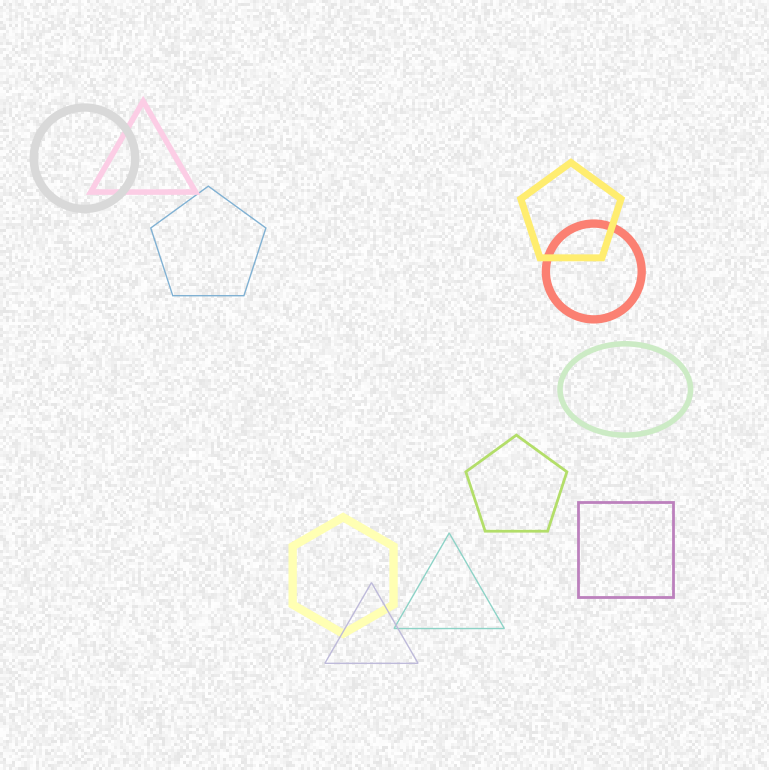[{"shape": "triangle", "thickness": 0.5, "radius": 0.41, "center": [0.583, 0.225]}, {"shape": "hexagon", "thickness": 3, "radius": 0.38, "center": [0.446, 0.253]}, {"shape": "triangle", "thickness": 0.5, "radius": 0.35, "center": [0.482, 0.173]}, {"shape": "circle", "thickness": 3, "radius": 0.31, "center": [0.771, 0.647]}, {"shape": "pentagon", "thickness": 0.5, "radius": 0.39, "center": [0.271, 0.68]}, {"shape": "pentagon", "thickness": 1, "radius": 0.34, "center": [0.671, 0.366]}, {"shape": "triangle", "thickness": 2, "radius": 0.39, "center": [0.186, 0.79]}, {"shape": "circle", "thickness": 3, "radius": 0.33, "center": [0.11, 0.795]}, {"shape": "square", "thickness": 1, "radius": 0.31, "center": [0.812, 0.286]}, {"shape": "oval", "thickness": 2, "radius": 0.42, "center": [0.812, 0.494]}, {"shape": "pentagon", "thickness": 2.5, "radius": 0.34, "center": [0.741, 0.721]}]